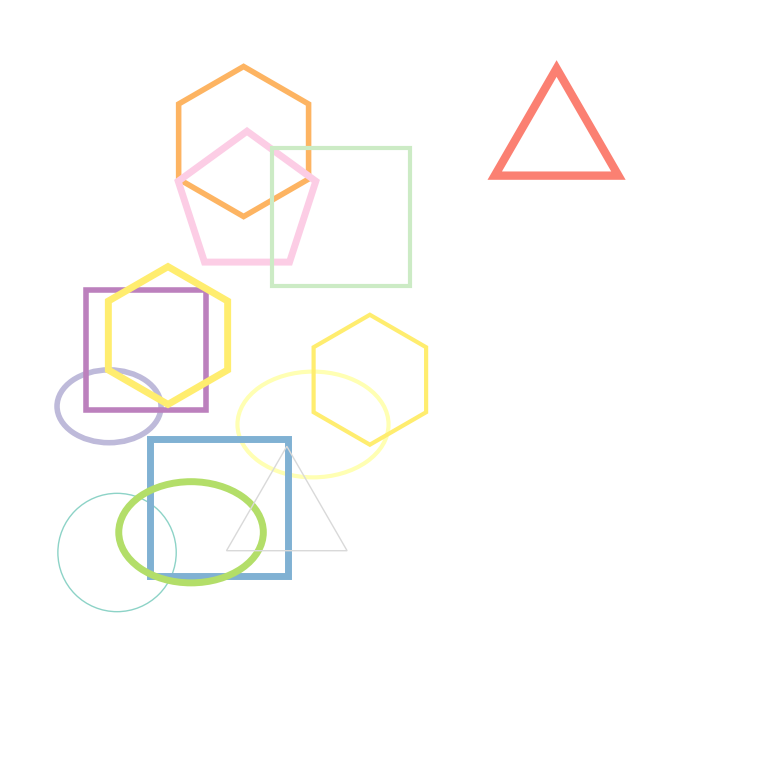[{"shape": "circle", "thickness": 0.5, "radius": 0.38, "center": [0.152, 0.282]}, {"shape": "oval", "thickness": 1.5, "radius": 0.49, "center": [0.407, 0.449]}, {"shape": "oval", "thickness": 2, "radius": 0.34, "center": [0.142, 0.472]}, {"shape": "triangle", "thickness": 3, "radius": 0.46, "center": [0.723, 0.818]}, {"shape": "square", "thickness": 2.5, "radius": 0.45, "center": [0.284, 0.341]}, {"shape": "hexagon", "thickness": 2, "radius": 0.49, "center": [0.316, 0.816]}, {"shape": "oval", "thickness": 2.5, "radius": 0.47, "center": [0.248, 0.309]}, {"shape": "pentagon", "thickness": 2.5, "radius": 0.47, "center": [0.321, 0.736]}, {"shape": "triangle", "thickness": 0.5, "radius": 0.45, "center": [0.372, 0.33]}, {"shape": "square", "thickness": 2, "radius": 0.39, "center": [0.189, 0.546]}, {"shape": "square", "thickness": 1.5, "radius": 0.45, "center": [0.443, 0.718]}, {"shape": "hexagon", "thickness": 1.5, "radius": 0.42, "center": [0.48, 0.507]}, {"shape": "hexagon", "thickness": 2.5, "radius": 0.45, "center": [0.218, 0.564]}]